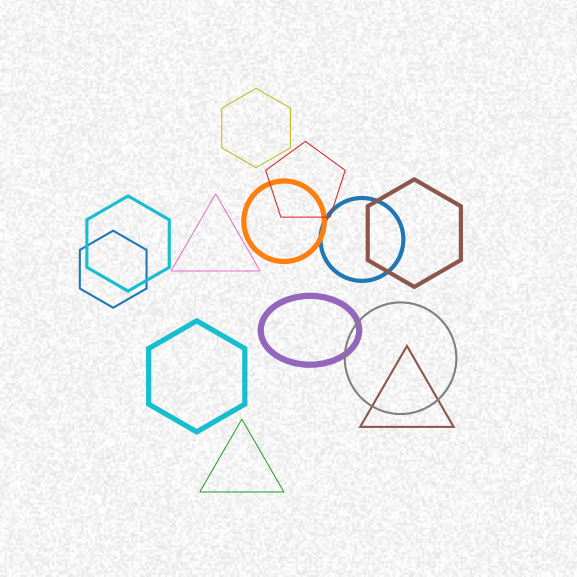[{"shape": "hexagon", "thickness": 1, "radius": 0.33, "center": [0.196, 0.533]}, {"shape": "circle", "thickness": 2, "radius": 0.36, "center": [0.627, 0.585]}, {"shape": "circle", "thickness": 2.5, "radius": 0.35, "center": [0.492, 0.616]}, {"shape": "triangle", "thickness": 0.5, "radius": 0.42, "center": [0.419, 0.189]}, {"shape": "pentagon", "thickness": 0.5, "radius": 0.36, "center": [0.529, 0.682]}, {"shape": "oval", "thickness": 3, "radius": 0.43, "center": [0.537, 0.427]}, {"shape": "hexagon", "thickness": 2, "radius": 0.47, "center": [0.717, 0.595]}, {"shape": "triangle", "thickness": 1, "radius": 0.47, "center": [0.705, 0.307]}, {"shape": "triangle", "thickness": 0.5, "radius": 0.45, "center": [0.373, 0.574]}, {"shape": "circle", "thickness": 1, "radius": 0.48, "center": [0.694, 0.379]}, {"shape": "hexagon", "thickness": 0.5, "radius": 0.34, "center": [0.443, 0.778]}, {"shape": "hexagon", "thickness": 1.5, "radius": 0.41, "center": [0.222, 0.577]}, {"shape": "hexagon", "thickness": 2.5, "radius": 0.48, "center": [0.341, 0.347]}]